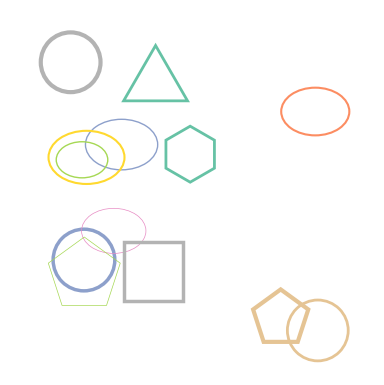[{"shape": "hexagon", "thickness": 2, "radius": 0.36, "center": [0.494, 0.6]}, {"shape": "triangle", "thickness": 2, "radius": 0.48, "center": [0.404, 0.786]}, {"shape": "oval", "thickness": 1.5, "radius": 0.44, "center": [0.819, 0.71]}, {"shape": "circle", "thickness": 2.5, "radius": 0.4, "center": [0.218, 0.325]}, {"shape": "oval", "thickness": 1, "radius": 0.47, "center": [0.316, 0.624]}, {"shape": "oval", "thickness": 0.5, "radius": 0.42, "center": [0.295, 0.4]}, {"shape": "pentagon", "thickness": 0.5, "radius": 0.49, "center": [0.219, 0.286]}, {"shape": "oval", "thickness": 1, "radius": 0.33, "center": [0.213, 0.585]}, {"shape": "oval", "thickness": 1.5, "radius": 0.49, "center": [0.225, 0.591]}, {"shape": "circle", "thickness": 2, "radius": 0.4, "center": [0.825, 0.142]}, {"shape": "pentagon", "thickness": 3, "radius": 0.38, "center": [0.729, 0.173]}, {"shape": "circle", "thickness": 3, "radius": 0.39, "center": [0.183, 0.838]}, {"shape": "square", "thickness": 2.5, "radius": 0.39, "center": [0.399, 0.294]}]